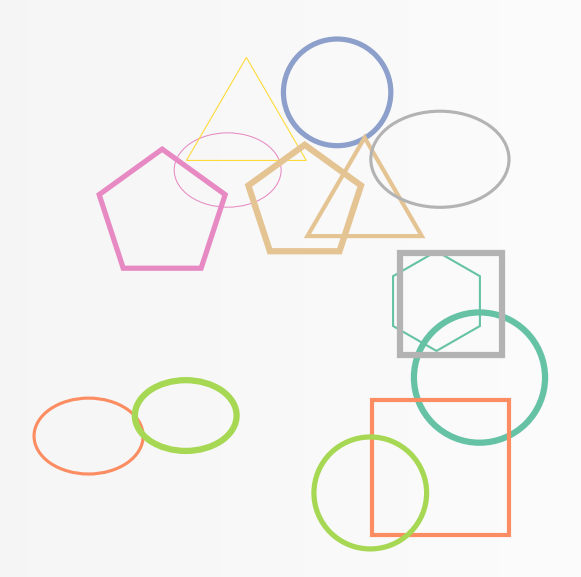[{"shape": "hexagon", "thickness": 1, "radius": 0.43, "center": [0.751, 0.478]}, {"shape": "circle", "thickness": 3, "radius": 0.56, "center": [0.825, 0.345]}, {"shape": "square", "thickness": 2, "radius": 0.59, "center": [0.758, 0.19]}, {"shape": "oval", "thickness": 1.5, "radius": 0.47, "center": [0.152, 0.244]}, {"shape": "circle", "thickness": 2.5, "radius": 0.46, "center": [0.58, 0.839]}, {"shape": "oval", "thickness": 0.5, "radius": 0.46, "center": [0.392, 0.705]}, {"shape": "pentagon", "thickness": 2.5, "radius": 0.57, "center": [0.279, 0.627]}, {"shape": "oval", "thickness": 3, "radius": 0.44, "center": [0.32, 0.28]}, {"shape": "circle", "thickness": 2.5, "radius": 0.48, "center": [0.637, 0.146]}, {"shape": "triangle", "thickness": 0.5, "radius": 0.59, "center": [0.424, 0.781]}, {"shape": "pentagon", "thickness": 3, "radius": 0.51, "center": [0.524, 0.646]}, {"shape": "triangle", "thickness": 2, "radius": 0.57, "center": [0.627, 0.647]}, {"shape": "square", "thickness": 3, "radius": 0.44, "center": [0.776, 0.473]}, {"shape": "oval", "thickness": 1.5, "radius": 0.59, "center": [0.757, 0.723]}]